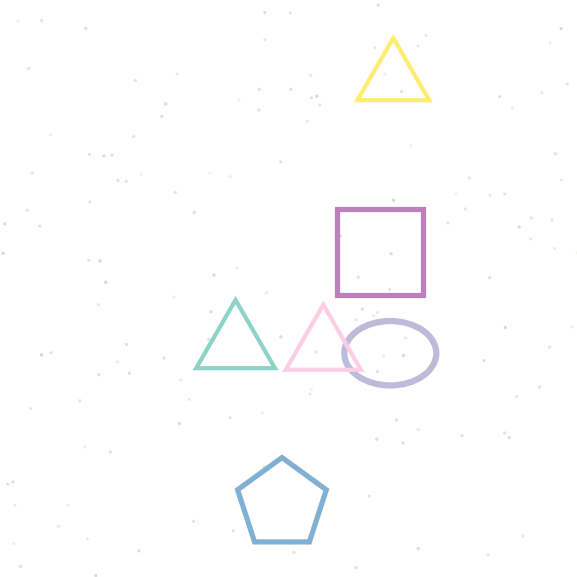[{"shape": "triangle", "thickness": 2, "radius": 0.39, "center": [0.408, 0.401]}, {"shape": "oval", "thickness": 3, "radius": 0.4, "center": [0.676, 0.387]}, {"shape": "pentagon", "thickness": 2.5, "radius": 0.4, "center": [0.488, 0.126]}, {"shape": "triangle", "thickness": 2, "radius": 0.38, "center": [0.56, 0.396]}, {"shape": "square", "thickness": 2.5, "radius": 0.37, "center": [0.658, 0.562]}, {"shape": "triangle", "thickness": 2, "radius": 0.36, "center": [0.681, 0.861]}]